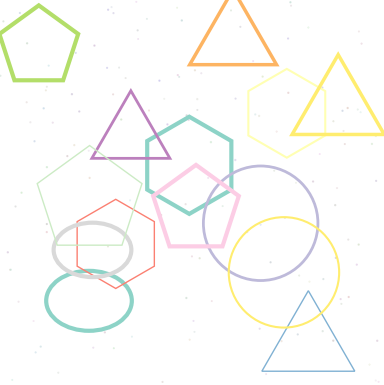[{"shape": "hexagon", "thickness": 3, "radius": 0.63, "center": [0.492, 0.571]}, {"shape": "oval", "thickness": 3, "radius": 0.56, "center": [0.231, 0.219]}, {"shape": "hexagon", "thickness": 1.5, "radius": 0.58, "center": [0.745, 0.706]}, {"shape": "circle", "thickness": 2, "radius": 0.74, "center": [0.677, 0.42]}, {"shape": "hexagon", "thickness": 1, "radius": 0.58, "center": [0.301, 0.367]}, {"shape": "triangle", "thickness": 1, "radius": 0.7, "center": [0.801, 0.105]}, {"shape": "triangle", "thickness": 2.5, "radius": 0.65, "center": [0.605, 0.897]}, {"shape": "pentagon", "thickness": 3, "radius": 0.54, "center": [0.101, 0.878]}, {"shape": "pentagon", "thickness": 3, "radius": 0.58, "center": [0.509, 0.455]}, {"shape": "oval", "thickness": 3, "radius": 0.5, "center": [0.24, 0.351]}, {"shape": "triangle", "thickness": 2, "radius": 0.59, "center": [0.34, 0.647]}, {"shape": "pentagon", "thickness": 1, "radius": 0.72, "center": [0.233, 0.479]}, {"shape": "triangle", "thickness": 2.5, "radius": 0.69, "center": [0.878, 0.72]}, {"shape": "circle", "thickness": 1.5, "radius": 0.72, "center": [0.738, 0.293]}]